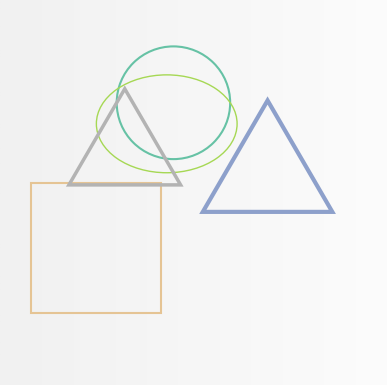[{"shape": "circle", "thickness": 1.5, "radius": 0.73, "center": [0.448, 0.733]}, {"shape": "triangle", "thickness": 3, "radius": 0.96, "center": [0.69, 0.546]}, {"shape": "oval", "thickness": 1, "radius": 0.91, "center": [0.43, 0.678]}, {"shape": "square", "thickness": 1.5, "radius": 0.84, "center": [0.247, 0.356]}, {"shape": "triangle", "thickness": 2.5, "radius": 0.83, "center": [0.322, 0.603]}]